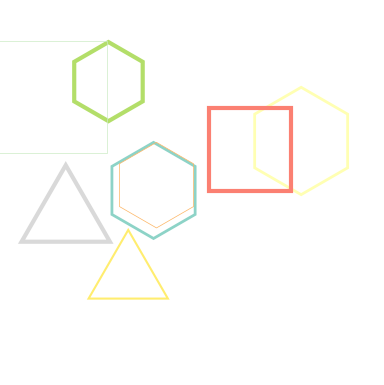[{"shape": "hexagon", "thickness": 2, "radius": 0.62, "center": [0.399, 0.505]}, {"shape": "hexagon", "thickness": 2, "radius": 0.7, "center": [0.782, 0.634]}, {"shape": "square", "thickness": 3, "radius": 0.54, "center": [0.65, 0.612]}, {"shape": "hexagon", "thickness": 0.5, "radius": 0.56, "center": [0.406, 0.519]}, {"shape": "hexagon", "thickness": 3, "radius": 0.51, "center": [0.282, 0.788]}, {"shape": "triangle", "thickness": 3, "radius": 0.66, "center": [0.171, 0.438]}, {"shape": "square", "thickness": 0.5, "radius": 0.73, "center": [0.131, 0.748]}, {"shape": "triangle", "thickness": 1.5, "radius": 0.59, "center": [0.333, 0.284]}]